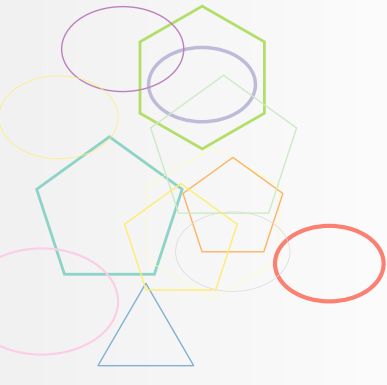[{"shape": "pentagon", "thickness": 2, "radius": 0.99, "center": [0.282, 0.447]}, {"shape": "hexagon", "thickness": 0.5, "radius": 0.98, "center": [0.55, 0.421]}, {"shape": "oval", "thickness": 2.5, "radius": 0.69, "center": [0.521, 0.78]}, {"shape": "oval", "thickness": 3, "radius": 0.7, "center": [0.85, 0.315]}, {"shape": "triangle", "thickness": 1, "radius": 0.71, "center": [0.376, 0.122]}, {"shape": "pentagon", "thickness": 1, "radius": 0.68, "center": [0.601, 0.456]}, {"shape": "hexagon", "thickness": 2, "radius": 0.93, "center": [0.522, 0.799]}, {"shape": "oval", "thickness": 1.5, "radius": 0.99, "center": [0.108, 0.217]}, {"shape": "oval", "thickness": 0.5, "radius": 0.74, "center": [0.601, 0.346]}, {"shape": "oval", "thickness": 1, "radius": 0.79, "center": [0.317, 0.872]}, {"shape": "pentagon", "thickness": 1, "radius": 0.99, "center": [0.577, 0.607]}, {"shape": "oval", "thickness": 0.5, "radius": 0.77, "center": [0.151, 0.695]}, {"shape": "pentagon", "thickness": 1, "radius": 0.76, "center": [0.467, 0.37]}]